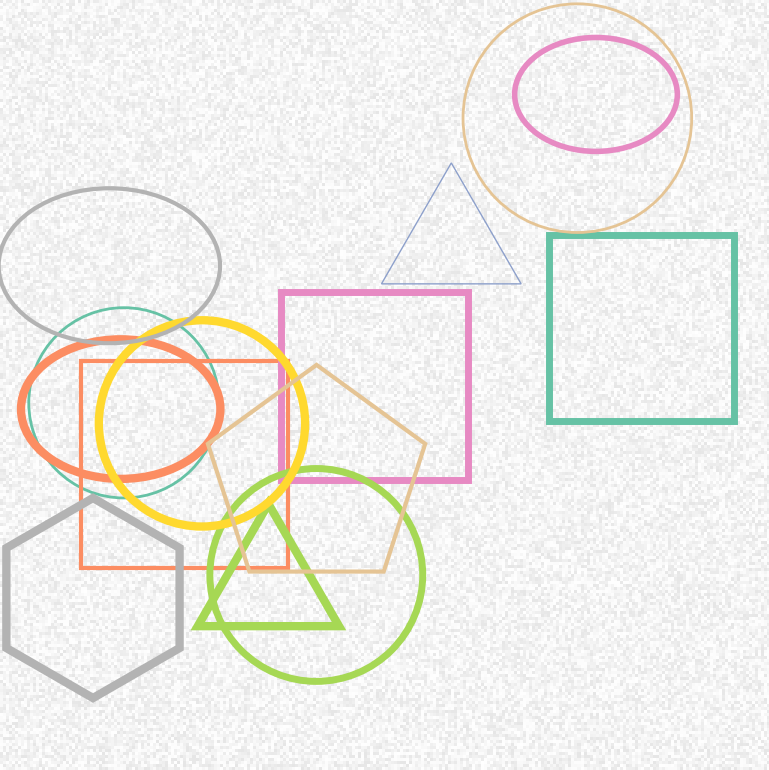[{"shape": "circle", "thickness": 1, "radius": 0.62, "center": [0.161, 0.477]}, {"shape": "square", "thickness": 2.5, "radius": 0.6, "center": [0.833, 0.574]}, {"shape": "square", "thickness": 1.5, "radius": 0.67, "center": [0.239, 0.397]}, {"shape": "oval", "thickness": 3, "radius": 0.65, "center": [0.157, 0.469]}, {"shape": "triangle", "thickness": 0.5, "radius": 0.52, "center": [0.586, 0.684]}, {"shape": "square", "thickness": 2.5, "radius": 0.61, "center": [0.486, 0.499]}, {"shape": "oval", "thickness": 2, "radius": 0.53, "center": [0.774, 0.877]}, {"shape": "triangle", "thickness": 3, "radius": 0.53, "center": [0.349, 0.24]}, {"shape": "circle", "thickness": 2.5, "radius": 0.69, "center": [0.411, 0.253]}, {"shape": "circle", "thickness": 3, "radius": 0.67, "center": [0.262, 0.45]}, {"shape": "circle", "thickness": 1, "radius": 0.74, "center": [0.75, 0.847]}, {"shape": "pentagon", "thickness": 1.5, "radius": 0.74, "center": [0.411, 0.378]}, {"shape": "oval", "thickness": 1.5, "radius": 0.72, "center": [0.142, 0.655]}, {"shape": "hexagon", "thickness": 3, "radius": 0.65, "center": [0.121, 0.223]}]